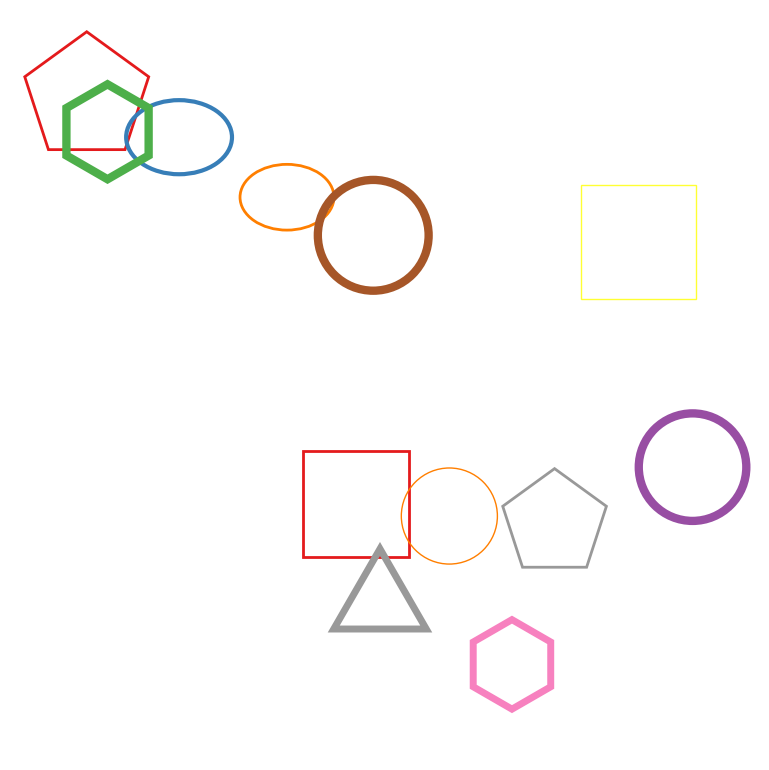[{"shape": "square", "thickness": 1, "radius": 0.34, "center": [0.462, 0.346]}, {"shape": "pentagon", "thickness": 1, "radius": 0.42, "center": [0.113, 0.874]}, {"shape": "oval", "thickness": 1.5, "radius": 0.34, "center": [0.233, 0.822]}, {"shape": "hexagon", "thickness": 3, "radius": 0.31, "center": [0.14, 0.829]}, {"shape": "circle", "thickness": 3, "radius": 0.35, "center": [0.899, 0.393]}, {"shape": "circle", "thickness": 0.5, "radius": 0.31, "center": [0.584, 0.33]}, {"shape": "oval", "thickness": 1, "radius": 0.3, "center": [0.373, 0.744]}, {"shape": "square", "thickness": 0.5, "radius": 0.37, "center": [0.83, 0.686]}, {"shape": "circle", "thickness": 3, "radius": 0.36, "center": [0.485, 0.694]}, {"shape": "hexagon", "thickness": 2.5, "radius": 0.29, "center": [0.665, 0.137]}, {"shape": "pentagon", "thickness": 1, "radius": 0.35, "center": [0.72, 0.321]}, {"shape": "triangle", "thickness": 2.5, "radius": 0.35, "center": [0.493, 0.218]}]